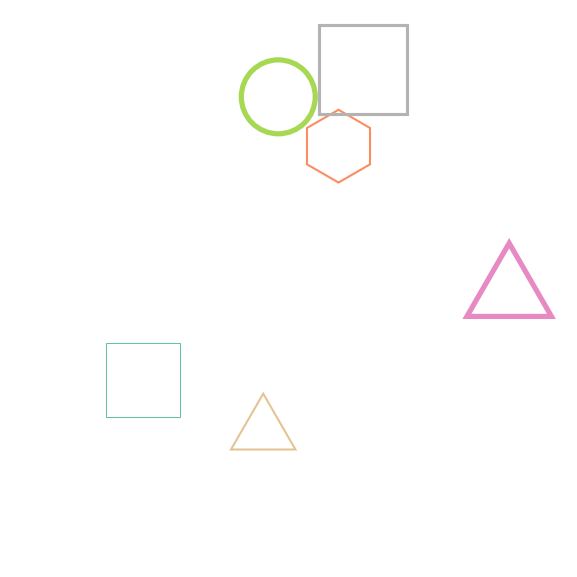[{"shape": "square", "thickness": 0.5, "radius": 0.32, "center": [0.248, 0.341]}, {"shape": "hexagon", "thickness": 1, "radius": 0.32, "center": [0.586, 0.746]}, {"shape": "triangle", "thickness": 2.5, "radius": 0.42, "center": [0.882, 0.493]}, {"shape": "circle", "thickness": 2.5, "radius": 0.32, "center": [0.482, 0.831]}, {"shape": "triangle", "thickness": 1, "radius": 0.32, "center": [0.456, 0.253]}, {"shape": "square", "thickness": 1.5, "radius": 0.38, "center": [0.629, 0.878]}]